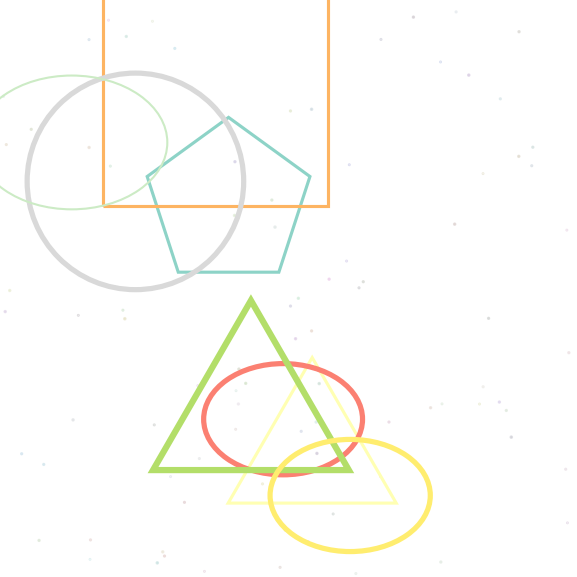[{"shape": "pentagon", "thickness": 1.5, "radius": 0.74, "center": [0.396, 0.648]}, {"shape": "triangle", "thickness": 1.5, "radius": 0.84, "center": [0.541, 0.212]}, {"shape": "oval", "thickness": 2.5, "radius": 0.69, "center": [0.49, 0.273]}, {"shape": "square", "thickness": 1.5, "radius": 0.97, "center": [0.373, 0.838]}, {"shape": "triangle", "thickness": 3, "radius": 0.98, "center": [0.435, 0.283]}, {"shape": "circle", "thickness": 2.5, "radius": 0.94, "center": [0.234, 0.685]}, {"shape": "oval", "thickness": 1, "radius": 0.83, "center": [0.124, 0.752]}, {"shape": "oval", "thickness": 2.5, "radius": 0.69, "center": [0.606, 0.141]}]